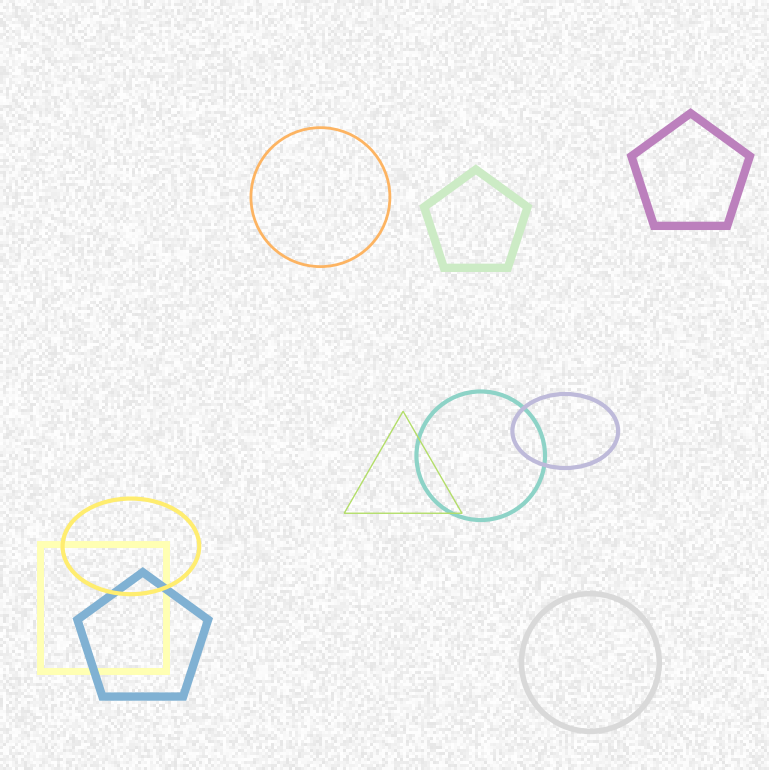[{"shape": "circle", "thickness": 1.5, "radius": 0.42, "center": [0.624, 0.408]}, {"shape": "square", "thickness": 2.5, "radius": 0.41, "center": [0.134, 0.211]}, {"shape": "oval", "thickness": 1.5, "radius": 0.34, "center": [0.734, 0.44]}, {"shape": "pentagon", "thickness": 3, "radius": 0.45, "center": [0.185, 0.168]}, {"shape": "circle", "thickness": 1, "radius": 0.45, "center": [0.416, 0.744]}, {"shape": "triangle", "thickness": 0.5, "radius": 0.44, "center": [0.523, 0.378]}, {"shape": "circle", "thickness": 2, "radius": 0.45, "center": [0.767, 0.14]}, {"shape": "pentagon", "thickness": 3, "radius": 0.4, "center": [0.897, 0.772]}, {"shape": "pentagon", "thickness": 3, "radius": 0.35, "center": [0.618, 0.709]}, {"shape": "oval", "thickness": 1.5, "radius": 0.44, "center": [0.17, 0.29]}]